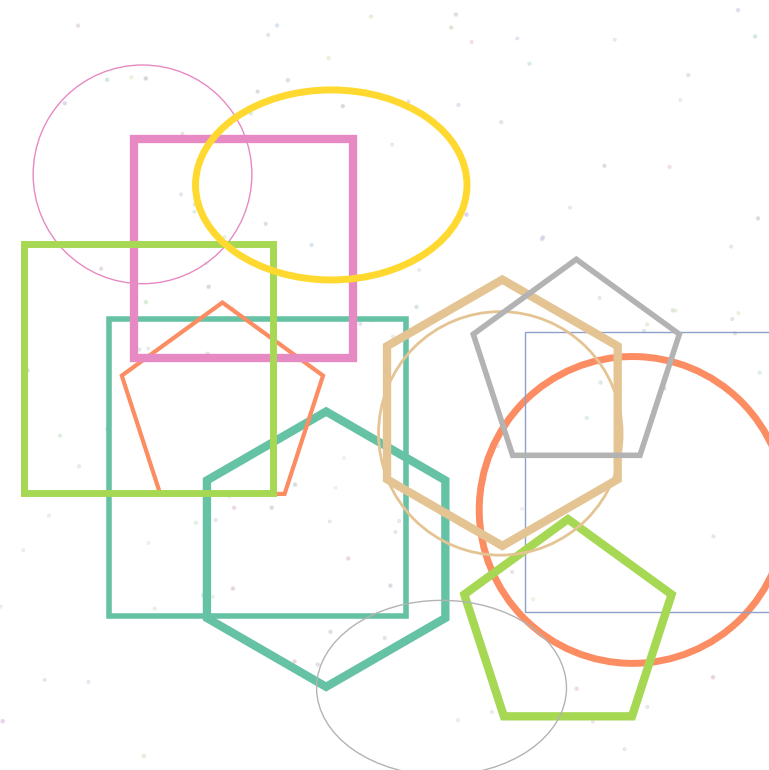[{"shape": "square", "thickness": 2, "radius": 0.96, "center": [0.334, 0.393]}, {"shape": "hexagon", "thickness": 3, "radius": 0.89, "center": [0.424, 0.287]}, {"shape": "pentagon", "thickness": 1.5, "radius": 0.69, "center": [0.289, 0.47]}, {"shape": "circle", "thickness": 2.5, "radius": 1.0, "center": [0.822, 0.338]}, {"shape": "square", "thickness": 0.5, "radius": 0.91, "center": [0.864, 0.387]}, {"shape": "square", "thickness": 3, "radius": 0.71, "center": [0.316, 0.678]}, {"shape": "circle", "thickness": 0.5, "radius": 0.71, "center": [0.185, 0.774]}, {"shape": "pentagon", "thickness": 3, "radius": 0.71, "center": [0.738, 0.184]}, {"shape": "square", "thickness": 2.5, "radius": 0.81, "center": [0.193, 0.522]}, {"shape": "oval", "thickness": 2.5, "radius": 0.88, "center": [0.43, 0.76]}, {"shape": "circle", "thickness": 1, "radius": 0.79, "center": [0.65, 0.437]}, {"shape": "hexagon", "thickness": 3, "radius": 0.86, "center": [0.652, 0.464]}, {"shape": "oval", "thickness": 0.5, "radius": 0.81, "center": [0.573, 0.107]}, {"shape": "pentagon", "thickness": 2, "radius": 0.7, "center": [0.748, 0.523]}]